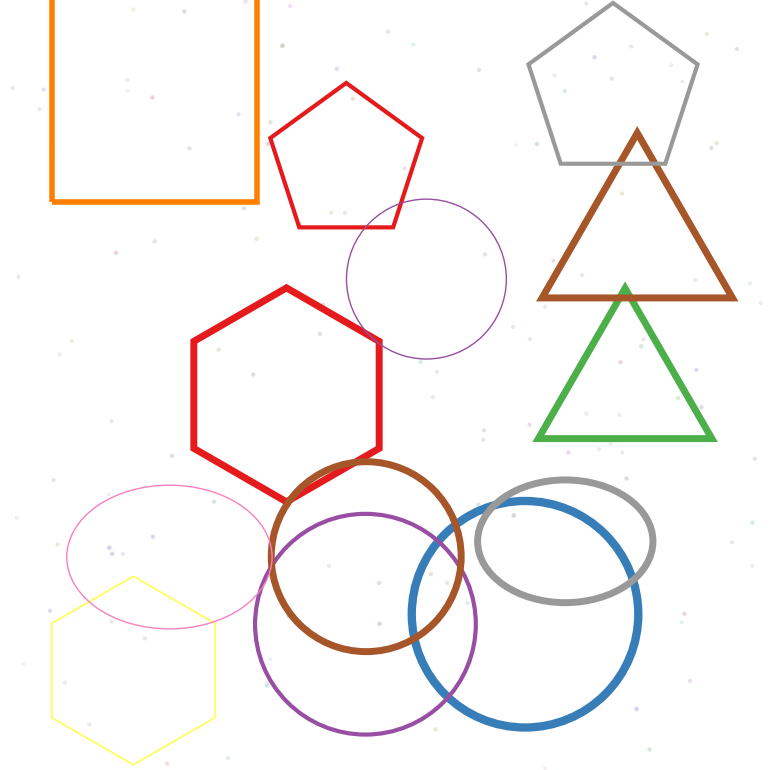[{"shape": "hexagon", "thickness": 2.5, "radius": 0.69, "center": [0.372, 0.487]}, {"shape": "pentagon", "thickness": 1.5, "radius": 0.52, "center": [0.45, 0.789]}, {"shape": "circle", "thickness": 3, "radius": 0.74, "center": [0.682, 0.202]}, {"shape": "triangle", "thickness": 2.5, "radius": 0.65, "center": [0.812, 0.495]}, {"shape": "circle", "thickness": 1.5, "radius": 0.72, "center": [0.475, 0.189]}, {"shape": "circle", "thickness": 0.5, "radius": 0.52, "center": [0.554, 0.638]}, {"shape": "square", "thickness": 2, "radius": 0.67, "center": [0.201, 0.871]}, {"shape": "hexagon", "thickness": 0.5, "radius": 0.61, "center": [0.173, 0.129]}, {"shape": "circle", "thickness": 2.5, "radius": 0.62, "center": [0.476, 0.277]}, {"shape": "triangle", "thickness": 2.5, "radius": 0.71, "center": [0.828, 0.684]}, {"shape": "oval", "thickness": 0.5, "radius": 0.67, "center": [0.22, 0.277]}, {"shape": "pentagon", "thickness": 1.5, "radius": 0.58, "center": [0.796, 0.881]}, {"shape": "oval", "thickness": 2.5, "radius": 0.57, "center": [0.734, 0.297]}]